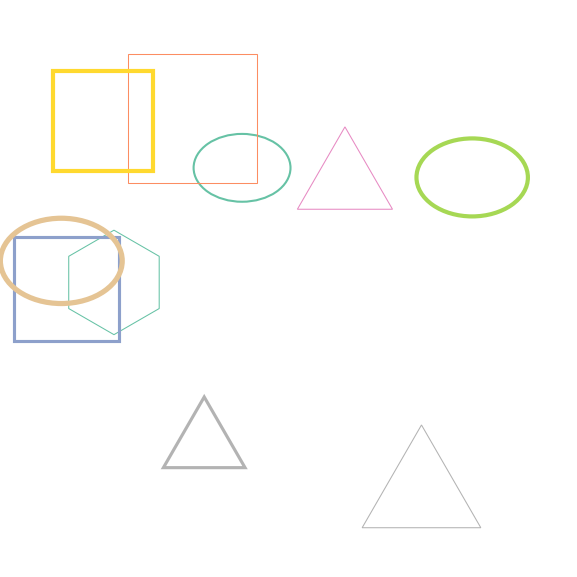[{"shape": "hexagon", "thickness": 0.5, "radius": 0.45, "center": [0.197, 0.51]}, {"shape": "oval", "thickness": 1, "radius": 0.42, "center": [0.419, 0.709]}, {"shape": "square", "thickness": 0.5, "radius": 0.56, "center": [0.333, 0.794]}, {"shape": "square", "thickness": 1.5, "radius": 0.45, "center": [0.115, 0.499]}, {"shape": "triangle", "thickness": 0.5, "radius": 0.48, "center": [0.597, 0.684]}, {"shape": "oval", "thickness": 2, "radius": 0.48, "center": [0.818, 0.692]}, {"shape": "square", "thickness": 2, "radius": 0.43, "center": [0.179, 0.79]}, {"shape": "oval", "thickness": 2.5, "radius": 0.53, "center": [0.106, 0.547]}, {"shape": "triangle", "thickness": 0.5, "radius": 0.59, "center": [0.73, 0.145]}, {"shape": "triangle", "thickness": 1.5, "radius": 0.41, "center": [0.354, 0.23]}]